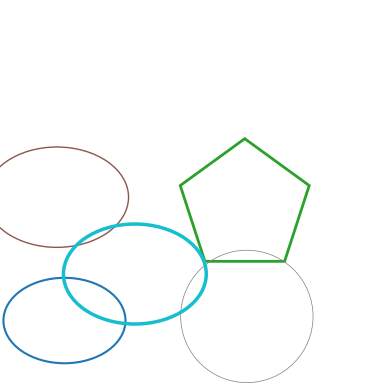[{"shape": "oval", "thickness": 1.5, "radius": 0.79, "center": [0.167, 0.167]}, {"shape": "pentagon", "thickness": 2, "radius": 0.88, "center": [0.636, 0.464]}, {"shape": "oval", "thickness": 1, "radius": 0.93, "center": [0.148, 0.488]}, {"shape": "circle", "thickness": 0.5, "radius": 0.86, "center": [0.641, 0.178]}, {"shape": "oval", "thickness": 2.5, "radius": 0.93, "center": [0.35, 0.288]}]